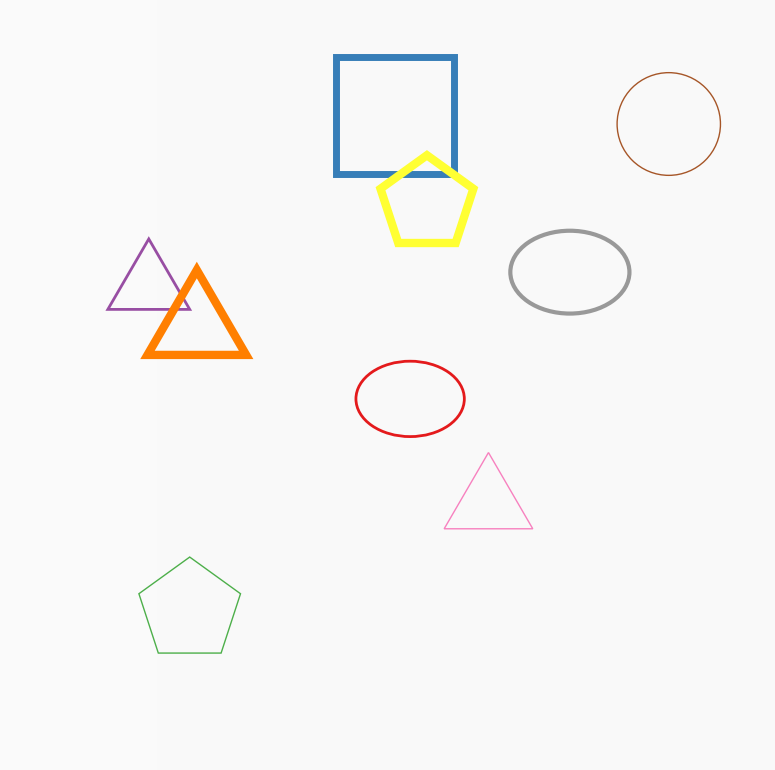[{"shape": "oval", "thickness": 1, "radius": 0.35, "center": [0.529, 0.482]}, {"shape": "square", "thickness": 2.5, "radius": 0.38, "center": [0.51, 0.85]}, {"shape": "pentagon", "thickness": 0.5, "radius": 0.34, "center": [0.245, 0.208]}, {"shape": "triangle", "thickness": 1, "radius": 0.3, "center": [0.192, 0.629]}, {"shape": "triangle", "thickness": 3, "radius": 0.37, "center": [0.254, 0.576]}, {"shape": "pentagon", "thickness": 3, "radius": 0.32, "center": [0.551, 0.735]}, {"shape": "circle", "thickness": 0.5, "radius": 0.33, "center": [0.863, 0.839]}, {"shape": "triangle", "thickness": 0.5, "radius": 0.33, "center": [0.63, 0.346]}, {"shape": "oval", "thickness": 1.5, "radius": 0.38, "center": [0.735, 0.647]}]